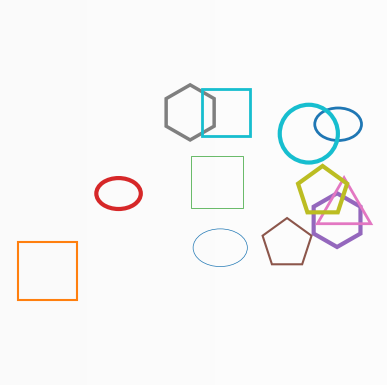[{"shape": "oval", "thickness": 2, "radius": 0.3, "center": [0.873, 0.677]}, {"shape": "oval", "thickness": 0.5, "radius": 0.35, "center": [0.568, 0.357]}, {"shape": "square", "thickness": 1.5, "radius": 0.38, "center": [0.123, 0.296]}, {"shape": "square", "thickness": 0.5, "radius": 0.34, "center": [0.56, 0.528]}, {"shape": "oval", "thickness": 3, "radius": 0.29, "center": [0.306, 0.497]}, {"shape": "hexagon", "thickness": 3, "radius": 0.35, "center": [0.87, 0.428]}, {"shape": "pentagon", "thickness": 1.5, "radius": 0.33, "center": [0.741, 0.367]}, {"shape": "triangle", "thickness": 2, "radius": 0.4, "center": [0.888, 0.459]}, {"shape": "hexagon", "thickness": 2.5, "radius": 0.36, "center": [0.491, 0.708]}, {"shape": "pentagon", "thickness": 3, "radius": 0.33, "center": [0.833, 0.502]}, {"shape": "square", "thickness": 2, "radius": 0.31, "center": [0.583, 0.708]}, {"shape": "circle", "thickness": 3, "radius": 0.38, "center": [0.797, 0.653]}]